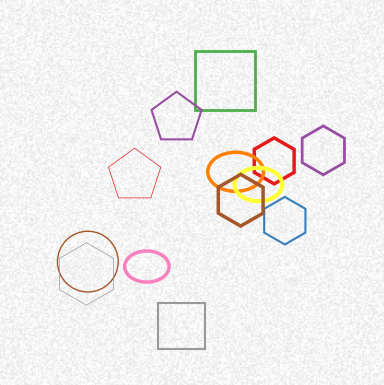[{"shape": "pentagon", "thickness": 0.5, "radius": 0.36, "center": [0.35, 0.544]}, {"shape": "hexagon", "thickness": 2.5, "radius": 0.3, "center": [0.712, 0.582]}, {"shape": "hexagon", "thickness": 1.5, "radius": 0.31, "center": [0.74, 0.427]}, {"shape": "square", "thickness": 2, "radius": 0.38, "center": [0.584, 0.79]}, {"shape": "hexagon", "thickness": 2, "radius": 0.32, "center": [0.84, 0.609]}, {"shape": "pentagon", "thickness": 1.5, "radius": 0.34, "center": [0.459, 0.693]}, {"shape": "oval", "thickness": 2.5, "radius": 0.36, "center": [0.612, 0.554]}, {"shape": "oval", "thickness": 3, "radius": 0.31, "center": [0.671, 0.521]}, {"shape": "circle", "thickness": 1, "radius": 0.39, "center": [0.228, 0.32]}, {"shape": "hexagon", "thickness": 2.5, "radius": 0.34, "center": [0.625, 0.48]}, {"shape": "oval", "thickness": 2.5, "radius": 0.29, "center": [0.382, 0.308]}, {"shape": "square", "thickness": 1.5, "radius": 0.3, "center": [0.472, 0.153]}, {"shape": "hexagon", "thickness": 0.5, "radius": 0.41, "center": [0.225, 0.288]}]